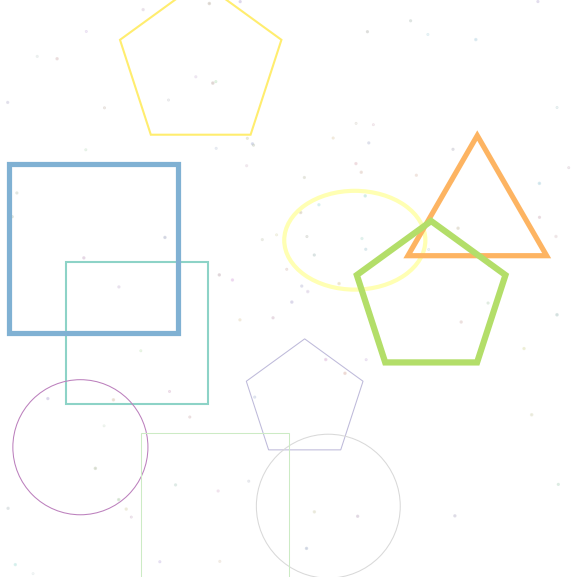[{"shape": "square", "thickness": 1, "radius": 0.61, "center": [0.237, 0.423]}, {"shape": "oval", "thickness": 2, "radius": 0.61, "center": [0.614, 0.583]}, {"shape": "pentagon", "thickness": 0.5, "radius": 0.53, "center": [0.528, 0.306]}, {"shape": "square", "thickness": 2.5, "radius": 0.73, "center": [0.162, 0.568]}, {"shape": "triangle", "thickness": 2.5, "radius": 0.69, "center": [0.826, 0.626]}, {"shape": "pentagon", "thickness": 3, "radius": 0.68, "center": [0.747, 0.481]}, {"shape": "circle", "thickness": 0.5, "radius": 0.62, "center": [0.568, 0.123]}, {"shape": "circle", "thickness": 0.5, "radius": 0.58, "center": [0.139, 0.225]}, {"shape": "square", "thickness": 0.5, "radius": 0.64, "center": [0.373, 0.122]}, {"shape": "pentagon", "thickness": 1, "radius": 0.73, "center": [0.348, 0.885]}]